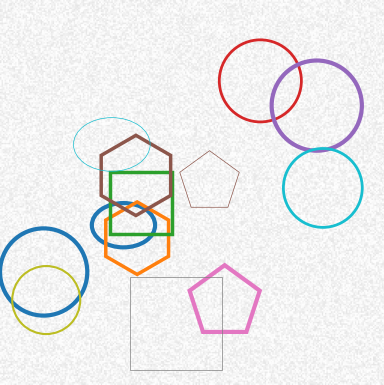[{"shape": "oval", "thickness": 3, "radius": 0.41, "center": [0.321, 0.415]}, {"shape": "circle", "thickness": 3, "radius": 0.57, "center": [0.113, 0.294]}, {"shape": "hexagon", "thickness": 2.5, "radius": 0.47, "center": [0.356, 0.381]}, {"shape": "square", "thickness": 2.5, "radius": 0.4, "center": [0.366, 0.473]}, {"shape": "circle", "thickness": 2, "radius": 0.53, "center": [0.676, 0.79]}, {"shape": "circle", "thickness": 3, "radius": 0.59, "center": [0.823, 0.726]}, {"shape": "hexagon", "thickness": 2.5, "radius": 0.52, "center": [0.353, 0.544]}, {"shape": "pentagon", "thickness": 0.5, "radius": 0.41, "center": [0.544, 0.527]}, {"shape": "pentagon", "thickness": 3, "radius": 0.48, "center": [0.584, 0.215]}, {"shape": "square", "thickness": 0.5, "radius": 0.6, "center": [0.458, 0.159]}, {"shape": "circle", "thickness": 1.5, "radius": 0.44, "center": [0.12, 0.221]}, {"shape": "oval", "thickness": 0.5, "radius": 0.5, "center": [0.29, 0.625]}, {"shape": "circle", "thickness": 2, "radius": 0.51, "center": [0.839, 0.512]}]